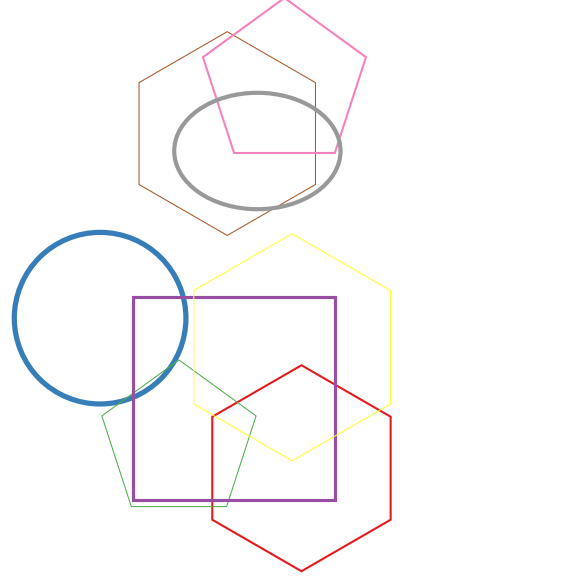[{"shape": "hexagon", "thickness": 1, "radius": 0.89, "center": [0.522, 0.188]}, {"shape": "circle", "thickness": 2.5, "radius": 0.74, "center": [0.173, 0.448]}, {"shape": "pentagon", "thickness": 0.5, "radius": 0.7, "center": [0.31, 0.235]}, {"shape": "square", "thickness": 1.5, "radius": 0.88, "center": [0.405, 0.309]}, {"shape": "hexagon", "thickness": 0.5, "radius": 0.98, "center": [0.506, 0.398]}, {"shape": "hexagon", "thickness": 0.5, "radius": 0.88, "center": [0.393, 0.768]}, {"shape": "pentagon", "thickness": 1, "radius": 0.74, "center": [0.493, 0.854]}, {"shape": "oval", "thickness": 2, "radius": 0.72, "center": [0.446, 0.738]}]